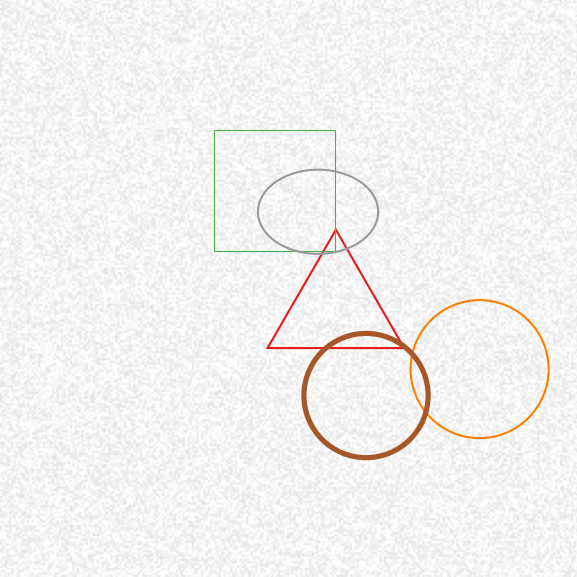[{"shape": "triangle", "thickness": 1, "radius": 0.68, "center": [0.582, 0.465]}, {"shape": "square", "thickness": 0.5, "radius": 0.52, "center": [0.475, 0.669]}, {"shape": "circle", "thickness": 1, "radius": 0.6, "center": [0.83, 0.36]}, {"shape": "circle", "thickness": 2.5, "radius": 0.54, "center": [0.634, 0.314]}, {"shape": "oval", "thickness": 1, "radius": 0.52, "center": [0.551, 0.632]}]